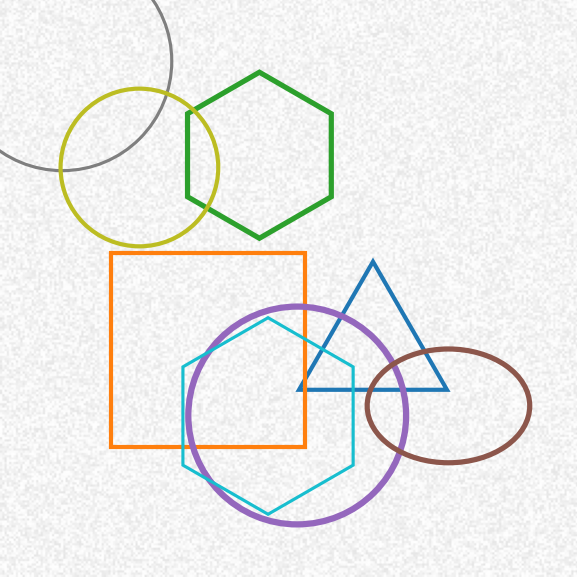[{"shape": "triangle", "thickness": 2, "radius": 0.74, "center": [0.646, 0.398]}, {"shape": "square", "thickness": 2, "radius": 0.84, "center": [0.36, 0.393]}, {"shape": "hexagon", "thickness": 2.5, "radius": 0.72, "center": [0.449, 0.73]}, {"shape": "circle", "thickness": 3, "radius": 0.94, "center": [0.515, 0.28]}, {"shape": "oval", "thickness": 2.5, "radius": 0.7, "center": [0.777, 0.296]}, {"shape": "circle", "thickness": 1.5, "radius": 0.95, "center": [0.108, 0.893]}, {"shape": "circle", "thickness": 2, "radius": 0.68, "center": [0.241, 0.709]}, {"shape": "hexagon", "thickness": 1.5, "radius": 0.85, "center": [0.464, 0.279]}]